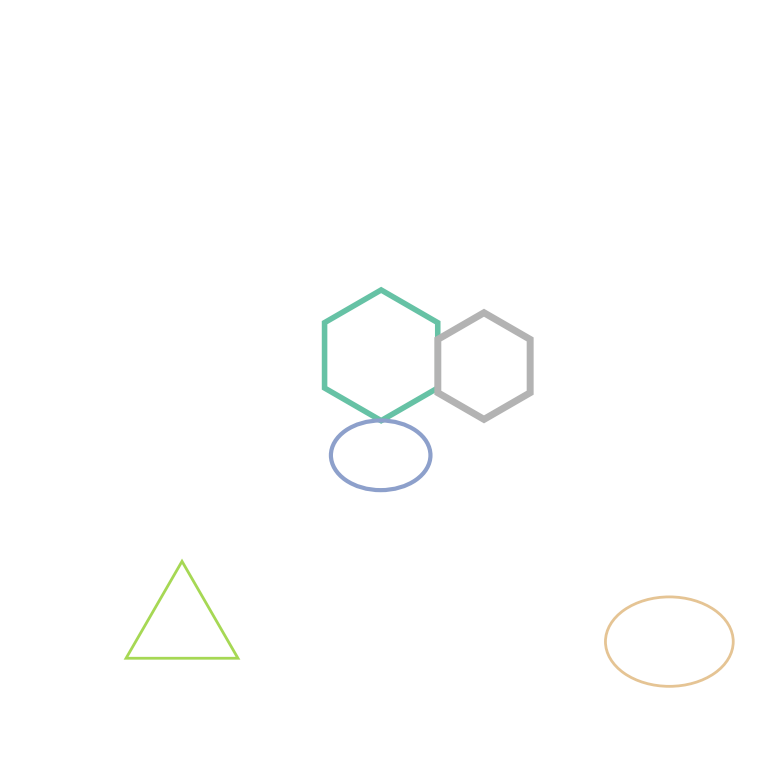[{"shape": "hexagon", "thickness": 2, "radius": 0.42, "center": [0.495, 0.539]}, {"shape": "oval", "thickness": 1.5, "radius": 0.32, "center": [0.494, 0.409]}, {"shape": "triangle", "thickness": 1, "radius": 0.42, "center": [0.236, 0.187]}, {"shape": "oval", "thickness": 1, "radius": 0.41, "center": [0.869, 0.167]}, {"shape": "hexagon", "thickness": 2.5, "radius": 0.35, "center": [0.629, 0.525]}]